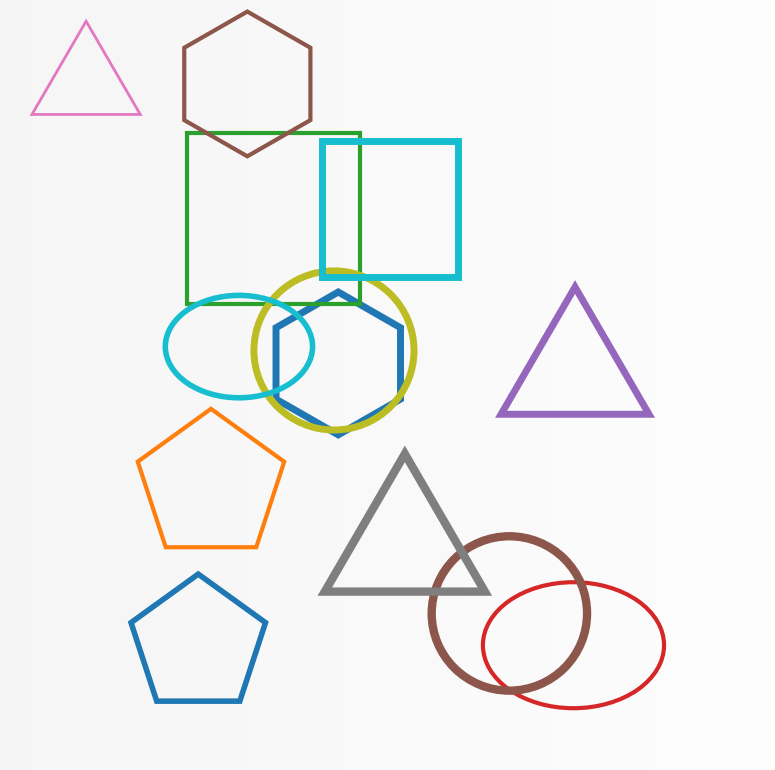[{"shape": "hexagon", "thickness": 2.5, "radius": 0.46, "center": [0.436, 0.528]}, {"shape": "pentagon", "thickness": 2, "radius": 0.46, "center": [0.256, 0.163]}, {"shape": "pentagon", "thickness": 1.5, "radius": 0.5, "center": [0.272, 0.37]}, {"shape": "square", "thickness": 1.5, "radius": 0.56, "center": [0.353, 0.716]}, {"shape": "oval", "thickness": 1.5, "radius": 0.58, "center": [0.74, 0.162]}, {"shape": "triangle", "thickness": 2.5, "radius": 0.55, "center": [0.742, 0.517]}, {"shape": "hexagon", "thickness": 1.5, "radius": 0.47, "center": [0.319, 0.891]}, {"shape": "circle", "thickness": 3, "radius": 0.5, "center": [0.657, 0.203]}, {"shape": "triangle", "thickness": 1, "radius": 0.4, "center": [0.111, 0.892]}, {"shape": "triangle", "thickness": 3, "radius": 0.6, "center": [0.522, 0.291]}, {"shape": "circle", "thickness": 2.5, "radius": 0.52, "center": [0.431, 0.545]}, {"shape": "oval", "thickness": 2, "radius": 0.47, "center": [0.308, 0.55]}, {"shape": "square", "thickness": 2.5, "radius": 0.44, "center": [0.503, 0.729]}]